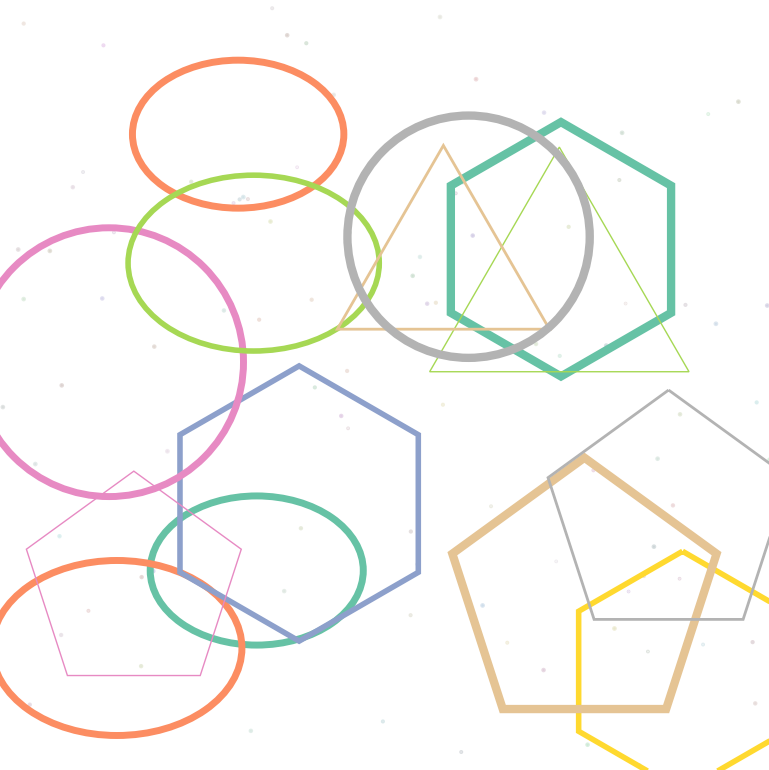[{"shape": "oval", "thickness": 2.5, "radius": 0.69, "center": [0.333, 0.259]}, {"shape": "hexagon", "thickness": 3, "radius": 0.83, "center": [0.729, 0.676]}, {"shape": "oval", "thickness": 2.5, "radius": 0.69, "center": [0.309, 0.826]}, {"shape": "oval", "thickness": 2.5, "radius": 0.81, "center": [0.152, 0.158]}, {"shape": "hexagon", "thickness": 2, "radius": 0.89, "center": [0.388, 0.346]}, {"shape": "circle", "thickness": 2.5, "radius": 0.87, "center": [0.142, 0.53]}, {"shape": "pentagon", "thickness": 0.5, "radius": 0.73, "center": [0.174, 0.241]}, {"shape": "oval", "thickness": 2, "radius": 0.82, "center": [0.329, 0.658]}, {"shape": "triangle", "thickness": 0.5, "radius": 0.97, "center": [0.726, 0.614]}, {"shape": "hexagon", "thickness": 2, "radius": 0.78, "center": [0.886, 0.128]}, {"shape": "pentagon", "thickness": 3, "radius": 0.9, "center": [0.759, 0.225]}, {"shape": "triangle", "thickness": 1, "radius": 0.8, "center": [0.576, 0.652]}, {"shape": "pentagon", "thickness": 1, "radius": 0.82, "center": [0.868, 0.329]}, {"shape": "circle", "thickness": 3, "radius": 0.79, "center": [0.609, 0.693]}]